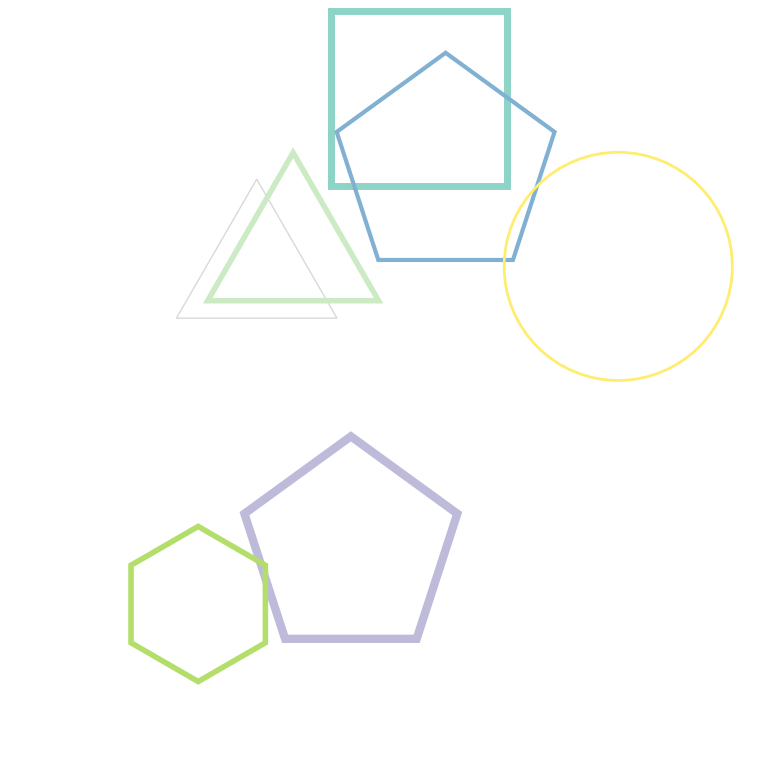[{"shape": "square", "thickness": 2.5, "radius": 0.57, "center": [0.544, 0.872]}, {"shape": "pentagon", "thickness": 3, "radius": 0.73, "center": [0.456, 0.288]}, {"shape": "pentagon", "thickness": 1.5, "radius": 0.74, "center": [0.579, 0.783]}, {"shape": "hexagon", "thickness": 2, "radius": 0.5, "center": [0.257, 0.216]}, {"shape": "triangle", "thickness": 0.5, "radius": 0.6, "center": [0.333, 0.647]}, {"shape": "triangle", "thickness": 2, "radius": 0.64, "center": [0.381, 0.674]}, {"shape": "circle", "thickness": 1, "radius": 0.74, "center": [0.803, 0.654]}]